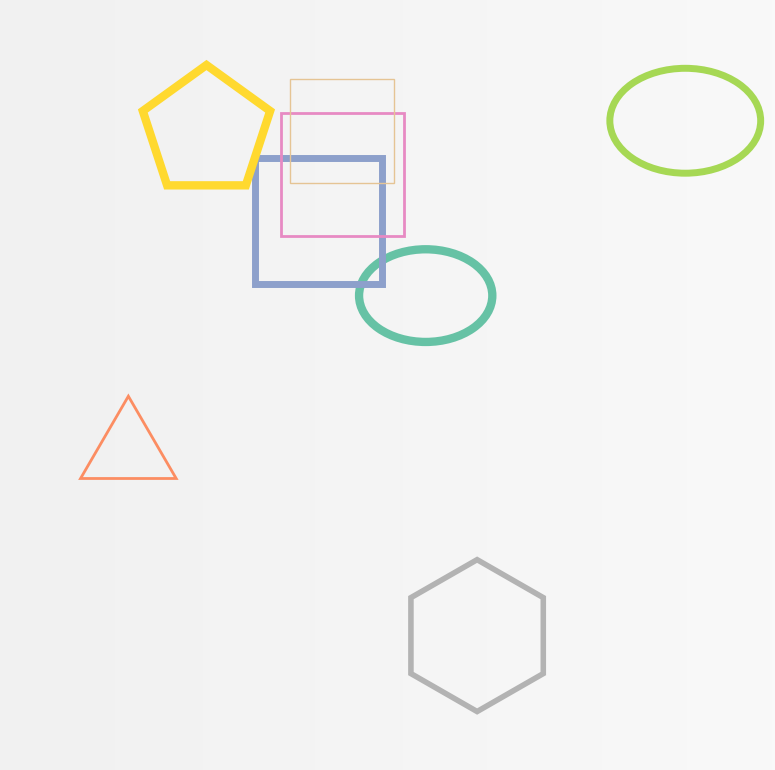[{"shape": "oval", "thickness": 3, "radius": 0.43, "center": [0.549, 0.616]}, {"shape": "triangle", "thickness": 1, "radius": 0.36, "center": [0.166, 0.414]}, {"shape": "square", "thickness": 2.5, "radius": 0.41, "center": [0.411, 0.713]}, {"shape": "square", "thickness": 1, "radius": 0.4, "center": [0.442, 0.773]}, {"shape": "oval", "thickness": 2.5, "radius": 0.49, "center": [0.884, 0.843]}, {"shape": "pentagon", "thickness": 3, "radius": 0.43, "center": [0.266, 0.829]}, {"shape": "square", "thickness": 0.5, "radius": 0.34, "center": [0.442, 0.83]}, {"shape": "hexagon", "thickness": 2, "radius": 0.49, "center": [0.616, 0.175]}]